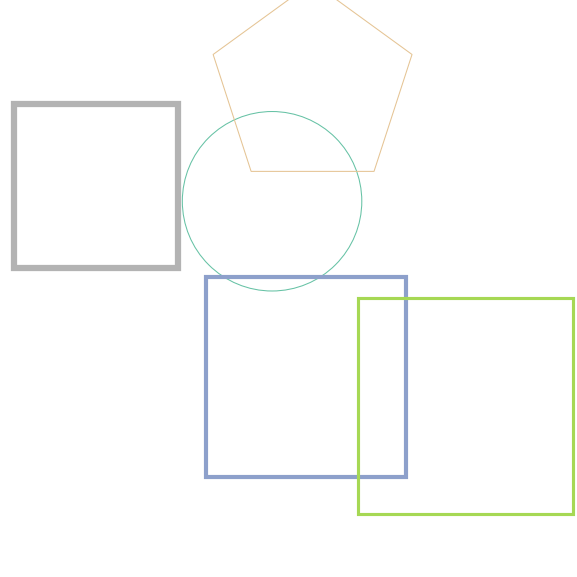[{"shape": "circle", "thickness": 0.5, "radius": 0.78, "center": [0.471, 0.651]}, {"shape": "square", "thickness": 2, "radius": 0.87, "center": [0.529, 0.347]}, {"shape": "square", "thickness": 1.5, "radius": 0.93, "center": [0.806, 0.296]}, {"shape": "pentagon", "thickness": 0.5, "radius": 0.91, "center": [0.541, 0.849]}, {"shape": "square", "thickness": 3, "radius": 0.71, "center": [0.166, 0.676]}]